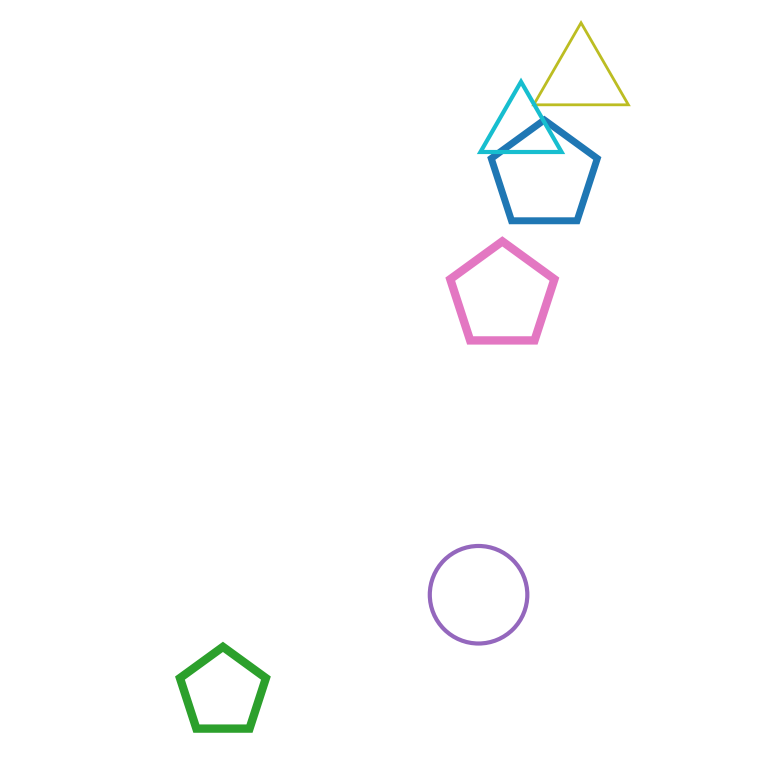[{"shape": "pentagon", "thickness": 2.5, "radius": 0.36, "center": [0.707, 0.772]}, {"shape": "pentagon", "thickness": 3, "radius": 0.29, "center": [0.29, 0.101]}, {"shape": "circle", "thickness": 1.5, "radius": 0.32, "center": [0.622, 0.228]}, {"shape": "pentagon", "thickness": 3, "radius": 0.36, "center": [0.652, 0.615]}, {"shape": "triangle", "thickness": 1, "radius": 0.36, "center": [0.755, 0.899]}, {"shape": "triangle", "thickness": 1.5, "radius": 0.3, "center": [0.677, 0.833]}]